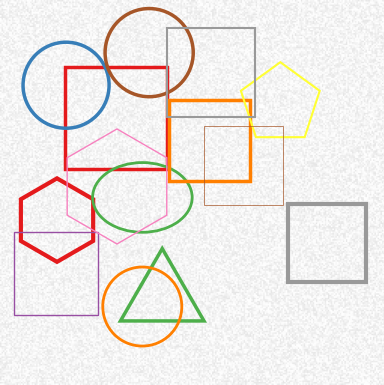[{"shape": "square", "thickness": 2.5, "radius": 0.66, "center": [0.302, 0.693]}, {"shape": "hexagon", "thickness": 3, "radius": 0.54, "center": [0.148, 0.428]}, {"shape": "circle", "thickness": 2.5, "radius": 0.56, "center": [0.172, 0.779]}, {"shape": "triangle", "thickness": 2.5, "radius": 0.63, "center": [0.421, 0.229]}, {"shape": "oval", "thickness": 2, "radius": 0.65, "center": [0.37, 0.487]}, {"shape": "square", "thickness": 1, "radius": 0.54, "center": [0.146, 0.29]}, {"shape": "circle", "thickness": 2, "radius": 0.51, "center": [0.37, 0.204]}, {"shape": "square", "thickness": 2.5, "radius": 0.53, "center": [0.543, 0.636]}, {"shape": "pentagon", "thickness": 1.5, "radius": 0.54, "center": [0.728, 0.731]}, {"shape": "square", "thickness": 0.5, "radius": 0.51, "center": [0.633, 0.57]}, {"shape": "circle", "thickness": 2.5, "radius": 0.57, "center": [0.387, 0.863]}, {"shape": "hexagon", "thickness": 1, "radius": 0.75, "center": [0.304, 0.516]}, {"shape": "square", "thickness": 3, "radius": 0.51, "center": [0.849, 0.369]}, {"shape": "square", "thickness": 1.5, "radius": 0.58, "center": [0.548, 0.811]}]